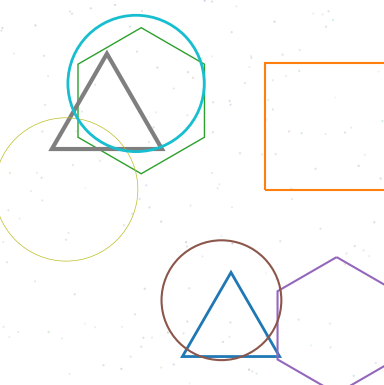[{"shape": "triangle", "thickness": 2, "radius": 0.73, "center": [0.6, 0.147]}, {"shape": "square", "thickness": 1.5, "radius": 0.83, "center": [0.853, 0.671]}, {"shape": "hexagon", "thickness": 1, "radius": 0.95, "center": [0.367, 0.738]}, {"shape": "hexagon", "thickness": 1.5, "radius": 0.89, "center": [0.874, 0.155]}, {"shape": "circle", "thickness": 1.5, "radius": 0.78, "center": [0.575, 0.22]}, {"shape": "triangle", "thickness": 3, "radius": 0.83, "center": [0.278, 0.695]}, {"shape": "circle", "thickness": 0.5, "radius": 0.93, "center": [0.172, 0.508]}, {"shape": "circle", "thickness": 2, "radius": 0.89, "center": [0.353, 0.783]}]